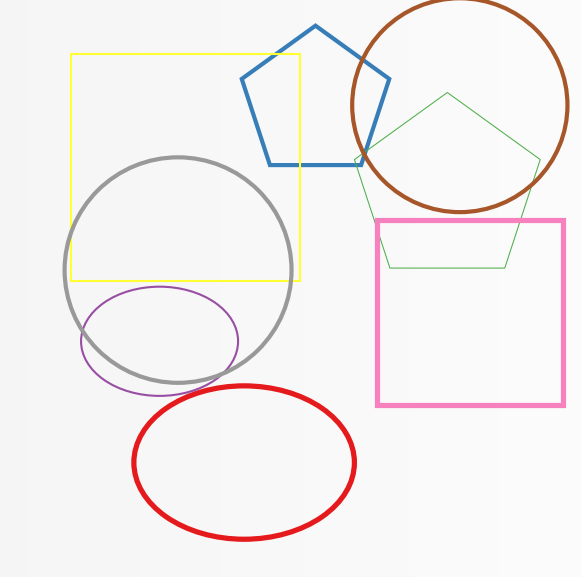[{"shape": "oval", "thickness": 2.5, "radius": 0.95, "center": [0.42, 0.198]}, {"shape": "pentagon", "thickness": 2, "radius": 0.67, "center": [0.543, 0.821]}, {"shape": "pentagon", "thickness": 0.5, "radius": 0.84, "center": [0.77, 0.671]}, {"shape": "oval", "thickness": 1, "radius": 0.68, "center": [0.275, 0.408]}, {"shape": "square", "thickness": 1, "radius": 0.98, "center": [0.32, 0.709]}, {"shape": "circle", "thickness": 2, "radius": 0.93, "center": [0.791, 0.817]}, {"shape": "square", "thickness": 2.5, "radius": 0.8, "center": [0.809, 0.458]}, {"shape": "circle", "thickness": 2, "radius": 0.98, "center": [0.306, 0.531]}]